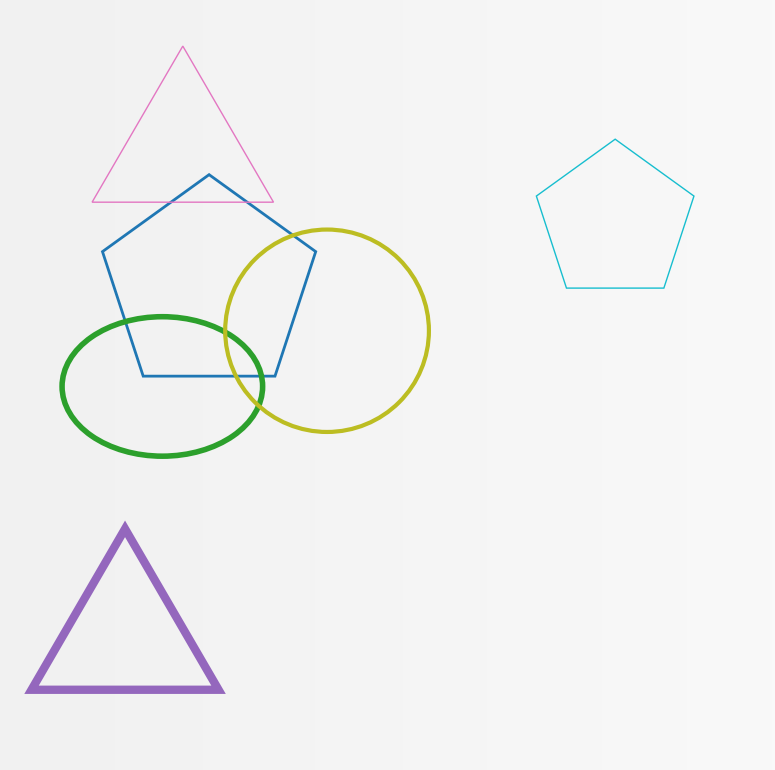[{"shape": "pentagon", "thickness": 1, "radius": 0.72, "center": [0.27, 0.629]}, {"shape": "oval", "thickness": 2, "radius": 0.65, "center": [0.209, 0.498]}, {"shape": "triangle", "thickness": 3, "radius": 0.7, "center": [0.161, 0.174]}, {"shape": "triangle", "thickness": 0.5, "radius": 0.68, "center": [0.236, 0.805]}, {"shape": "circle", "thickness": 1.5, "radius": 0.66, "center": [0.422, 0.57]}, {"shape": "pentagon", "thickness": 0.5, "radius": 0.53, "center": [0.794, 0.712]}]